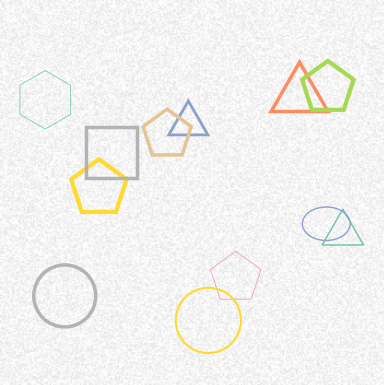[{"shape": "hexagon", "thickness": 0.5, "radius": 0.38, "center": [0.118, 0.741]}, {"shape": "triangle", "thickness": 1, "radius": 0.31, "center": [0.89, 0.395]}, {"shape": "triangle", "thickness": 2.5, "radius": 0.43, "center": [0.778, 0.753]}, {"shape": "oval", "thickness": 1, "radius": 0.31, "center": [0.847, 0.419]}, {"shape": "triangle", "thickness": 2, "radius": 0.29, "center": [0.489, 0.679]}, {"shape": "pentagon", "thickness": 0.5, "radius": 0.34, "center": [0.612, 0.279]}, {"shape": "pentagon", "thickness": 3, "radius": 0.35, "center": [0.852, 0.772]}, {"shape": "circle", "thickness": 1.5, "radius": 0.42, "center": [0.541, 0.168]}, {"shape": "pentagon", "thickness": 3, "radius": 0.38, "center": [0.257, 0.511]}, {"shape": "pentagon", "thickness": 2.5, "radius": 0.33, "center": [0.434, 0.651]}, {"shape": "square", "thickness": 2.5, "radius": 0.34, "center": [0.29, 0.604]}, {"shape": "circle", "thickness": 2.5, "radius": 0.4, "center": [0.168, 0.231]}]